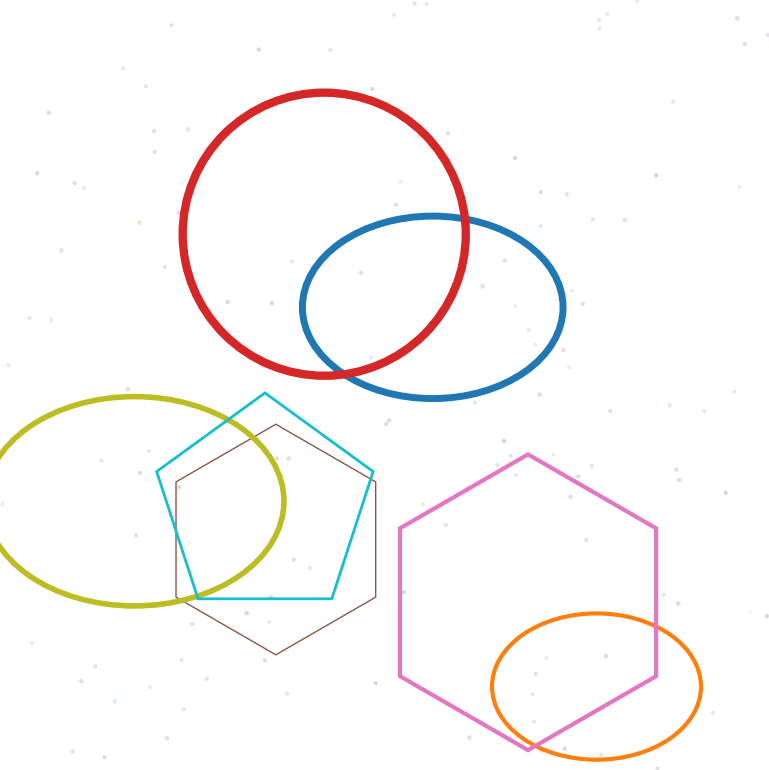[{"shape": "oval", "thickness": 2.5, "radius": 0.85, "center": [0.562, 0.601]}, {"shape": "oval", "thickness": 1.5, "radius": 0.68, "center": [0.775, 0.108]}, {"shape": "circle", "thickness": 3, "radius": 0.92, "center": [0.421, 0.696]}, {"shape": "hexagon", "thickness": 0.5, "radius": 0.75, "center": [0.358, 0.299]}, {"shape": "hexagon", "thickness": 1.5, "radius": 0.96, "center": [0.686, 0.218]}, {"shape": "oval", "thickness": 2, "radius": 0.97, "center": [0.175, 0.349]}, {"shape": "pentagon", "thickness": 1, "radius": 0.74, "center": [0.344, 0.342]}]